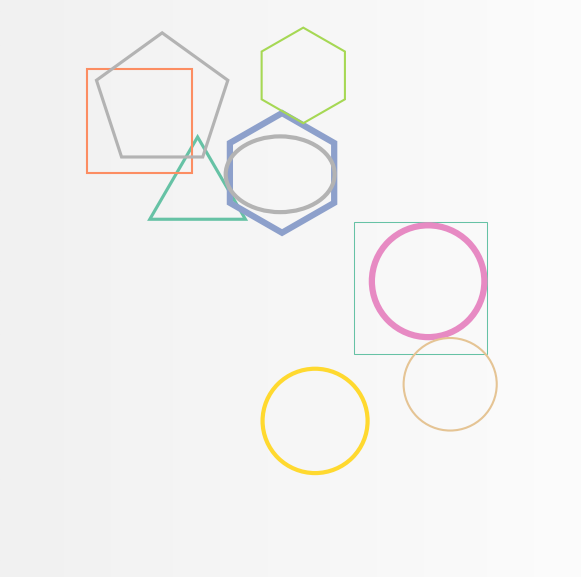[{"shape": "square", "thickness": 0.5, "radius": 0.57, "center": [0.724, 0.5]}, {"shape": "triangle", "thickness": 1.5, "radius": 0.47, "center": [0.34, 0.667]}, {"shape": "square", "thickness": 1, "radius": 0.45, "center": [0.24, 0.789]}, {"shape": "hexagon", "thickness": 3, "radius": 0.52, "center": [0.485, 0.7]}, {"shape": "circle", "thickness": 3, "radius": 0.48, "center": [0.737, 0.512]}, {"shape": "hexagon", "thickness": 1, "radius": 0.41, "center": [0.522, 0.869]}, {"shape": "circle", "thickness": 2, "radius": 0.45, "center": [0.542, 0.27]}, {"shape": "circle", "thickness": 1, "radius": 0.4, "center": [0.774, 0.334]}, {"shape": "oval", "thickness": 2, "radius": 0.47, "center": [0.482, 0.697]}, {"shape": "pentagon", "thickness": 1.5, "radius": 0.59, "center": [0.279, 0.823]}]